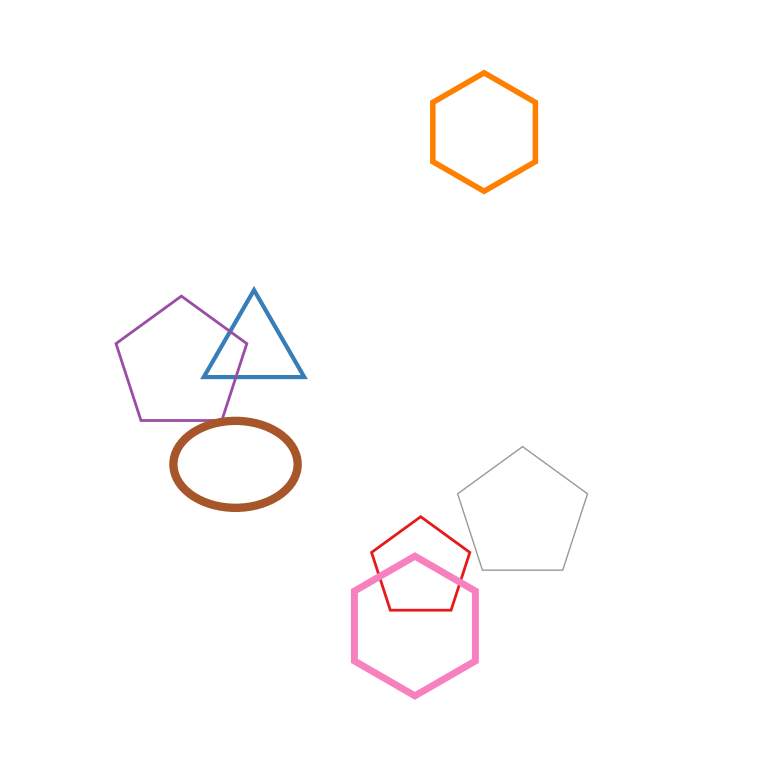[{"shape": "pentagon", "thickness": 1, "radius": 0.34, "center": [0.546, 0.262]}, {"shape": "triangle", "thickness": 1.5, "radius": 0.38, "center": [0.33, 0.548]}, {"shape": "pentagon", "thickness": 1, "radius": 0.45, "center": [0.236, 0.526]}, {"shape": "hexagon", "thickness": 2, "radius": 0.38, "center": [0.629, 0.829]}, {"shape": "oval", "thickness": 3, "radius": 0.4, "center": [0.306, 0.397]}, {"shape": "hexagon", "thickness": 2.5, "radius": 0.45, "center": [0.539, 0.187]}, {"shape": "pentagon", "thickness": 0.5, "radius": 0.44, "center": [0.679, 0.331]}]